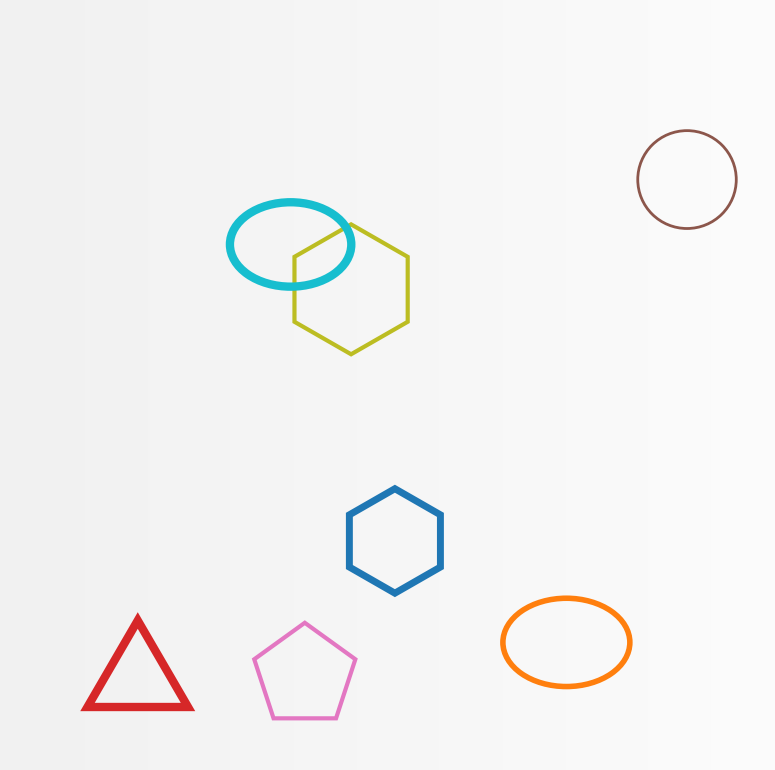[{"shape": "hexagon", "thickness": 2.5, "radius": 0.34, "center": [0.51, 0.297]}, {"shape": "oval", "thickness": 2, "radius": 0.41, "center": [0.731, 0.166]}, {"shape": "triangle", "thickness": 3, "radius": 0.37, "center": [0.178, 0.119]}, {"shape": "circle", "thickness": 1, "radius": 0.32, "center": [0.886, 0.767]}, {"shape": "pentagon", "thickness": 1.5, "radius": 0.34, "center": [0.393, 0.123]}, {"shape": "hexagon", "thickness": 1.5, "radius": 0.42, "center": [0.453, 0.624]}, {"shape": "oval", "thickness": 3, "radius": 0.39, "center": [0.375, 0.683]}]